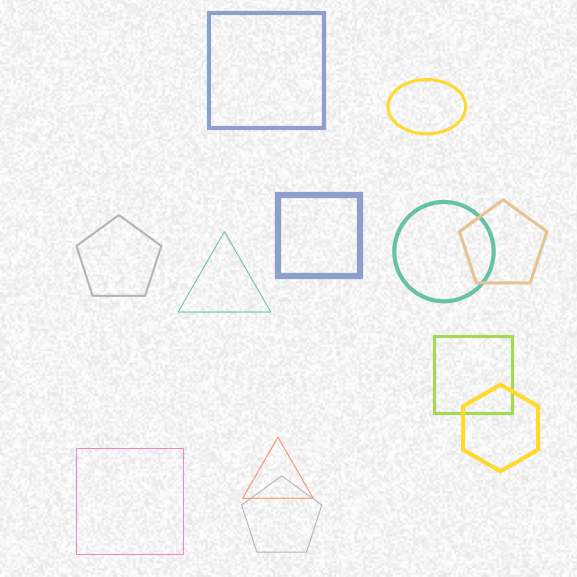[{"shape": "circle", "thickness": 2, "radius": 0.43, "center": [0.769, 0.563]}, {"shape": "triangle", "thickness": 0.5, "radius": 0.46, "center": [0.389, 0.505]}, {"shape": "triangle", "thickness": 0.5, "radius": 0.35, "center": [0.481, 0.172]}, {"shape": "square", "thickness": 2, "radius": 0.5, "center": [0.462, 0.877]}, {"shape": "square", "thickness": 3, "radius": 0.35, "center": [0.552, 0.592]}, {"shape": "square", "thickness": 0.5, "radius": 0.46, "center": [0.225, 0.132]}, {"shape": "square", "thickness": 1.5, "radius": 0.34, "center": [0.819, 0.351]}, {"shape": "oval", "thickness": 1.5, "radius": 0.34, "center": [0.739, 0.814]}, {"shape": "hexagon", "thickness": 2, "radius": 0.38, "center": [0.867, 0.258]}, {"shape": "pentagon", "thickness": 1.5, "radius": 0.4, "center": [0.871, 0.574]}, {"shape": "pentagon", "thickness": 0.5, "radius": 0.36, "center": [0.488, 0.102]}, {"shape": "pentagon", "thickness": 1, "radius": 0.39, "center": [0.206, 0.549]}]